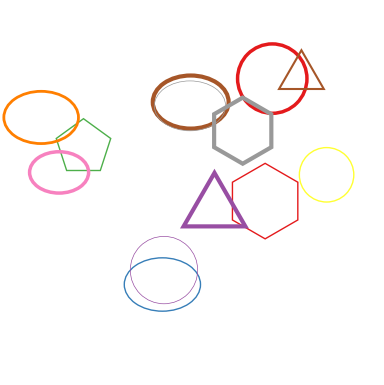[{"shape": "circle", "thickness": 2.5, "radius": 0.45, "center": [0.707, 0.796]}, {"shape": "hexagon", "thickness": 1, "radius": 0.49, "center": [0.689, 0.478]}, {"shape": "oval", "thickness": 1, "radius": 0.49, "center": [0.422, 0.261]}, {"shape": "pentagon", "thickness": 1, "radius": 0.37, "center": [0.217, 0.617]}, {"shape": "circle", "thickness": 0.5, "radius": 0.44, "center": [0.426, 0.298]}, {"shape": "triangle", "thickness": 3, "radius": 0.46, "center": [0.557, 0.458]}, {"shape": "oval", "thickness": 2, "radius": 0.48, "center": [0.107, 0.695]}, {"shape": "circle", "thickness": 1, "radius": 0.35, "center": [0.848, 0.546]}, {"shape": "triangle", "thickness": 1.5, "radius": 0.34, "center": [0.783, 0.802]}, {"shape": "oval", "thickness": 3, "radius": 0.49, "center": [0.495, 0.735]}, {"shape": "oval", "thickness": 2.5, "radius": 0.38, "center": [0.154, 0.552]}, {"shape": "oval", "thickness": 0.5, "radius": 0.46, "center": [0.493, 0.725]}, {"shape": "hexagon", "thickness": 3, "radius": 0.43, "center": [0.63, 0.661]}]